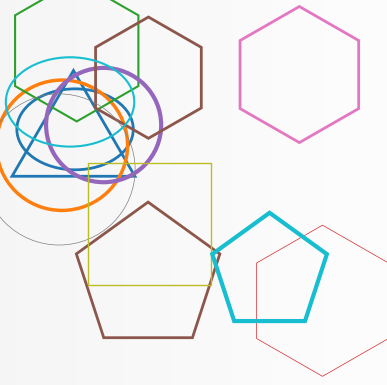[{"shape": "triangle", "thickness": 2, "radius": 0.92, "center": [0.19, 0.634]}, {"shape": "oval", "thickness": 2, "radius": 0.75, "center": [0.194, 0.664]}, {"shape": "circle", "thickness": 2.5, "radius": 0.85, "center": [0.16, 0.623]}, {"shape": "hexagon", "thickness": 1.5, "radius": 0.92, "center": [0.198, 0.868]}, {"shape": "hexagon", "thickness": 0.5, "radius": 0.98, "center": [0.832, 0.219]}, {"shape": "circle", "thickness": 3, "radius": 0.74, "center": [0.267, 0.675]}, {"shape": "pentagon", "thickness": 2, "radius": 0.97, "center": [0.382, 0.28]}, {"shape": "hexagon", "thickness": 2, "radius": 0.79, "center": [0.383, 0.798]}, {"shape": "hexagon", "thickness": 2, "radius": 0.88, "center": [0.773, 0.806]}, {"shape": "circle", "thickness": 0.5, "radius": 0.98, "center": [0.152, 0.56]}, {"shape": "square", "thickness": 1, "radius": 0.79, "center": [0.386, 0.417]}, {"shape": "pentagon", "thickness": 3, "radius": 0.78, "center": [0.696, 0.292]}, {"shape": "oval", "thickness": 1.5, "radius": 0.83, "center": [0.181, 0.735]}]